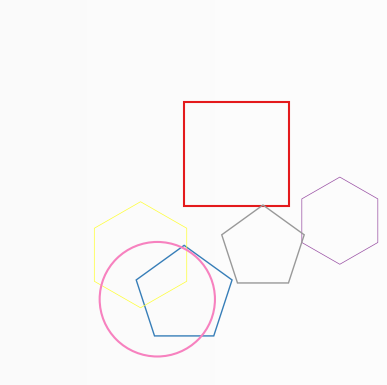[{"shape": "square", "thickness": 1.5, "radius": 0.68, "center": [0.612, 0.601]}, {"shape": "pentagon", "thickness": 1, "radius": 0.65, "center": [0.475, 0.233]}, {"shape": "hexagon", "thickness": 0.5, "radius": 0.57, "center": [0.877, 0.427]}, {"shape": "hexagon", "thickness": 0.5, "radius": 0.69, "center": [0.363, 0.338]}, {"shape": "circle", "thickness": 1.5, "radius": 0.74, "center": [0.406, 0.223]}, {"shape": "pentagon", "thickness": 1, "radius": 0.56, "center": [0.679, 0.356]}]